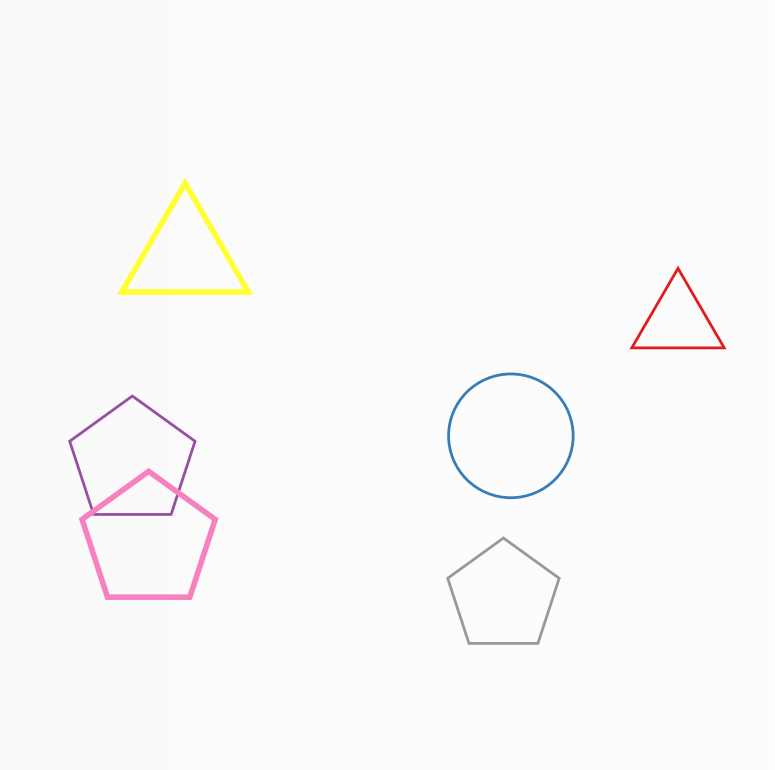[{"shape": "triangle", "thickness": 1, "radius": 0.34, "center": [0.875, 0.583]}, {"shape": "circle", "thickness": 1, "radius": 0.4, "center": [0.659, 0.434]}, {"shape": "pentagon", "thickness": 1, "radius": 0.43, "center": [0.171, 0.401]}, {"shape": "triangle", "thickness": 2, "radius": 0.47, "center": [0.239, 0.668]}, {"shape": "pentagon", "thickness": 2, "radius": 0.45, "center": [0.192, 0.298]}, {"shape": "pentagon", "thickness": 1, "radius": 0.38, "center": [0.65, 0.226]}]